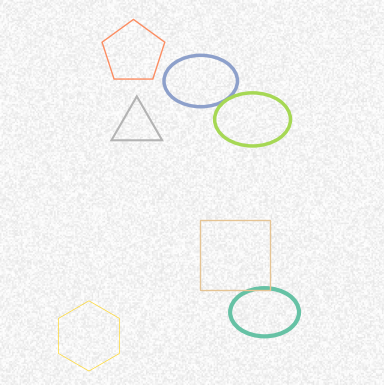[{"shape": "oval", "thickness": 3, "radius": 0.45, "center": [0.687, 0.189]}, {"shape": "pentagon", "thickness": 1, "radius": 0.43, "center": [0.347, 0.864]}, {"shape": "oval", "thickness": 2.5, "radius": 0.48, "center": [0.521, 0.79]}, {"shape": "oval", "thickness": 2.5, "radius": 0.49, "center": [0.656, 0.69]}, {"shape": "hexagon", "thickness": 0.5, "radius": 0.46, "center": [0.231, 0.127]}, {"shape": "square", "thickness": 1, "radius": 0.45, "center": [0.611, 0.337]}, {"shape": "triangle", "thickness": 1.5, "radius": 0.38, "center": [0.355, 0.674]}]